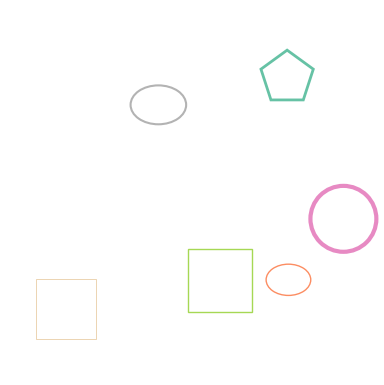[{"shape": "pentagon", "thickness": 2, "radius": 0.36, "center": [0.746, 0.798]}, {"shape": "oval", "thickness": 1, "radius": 0.29, "center": [0.749, 0.273]}, {"shape": "circle", "thickness": 3, "radius": 0.43, "center": [0.892, 0.432]}, {"shape": "square", "thickness": 1, "radius": 0.41, "center": [0.571, 0.271]}, {"shape": "square", "thickness": 0.5, "radius": 0.39, "center": [0.171, 0.198]}, {"shape": "oval", "thickness": 1.5, "radius": 0.36, "center": [0.411, 0.728]}]